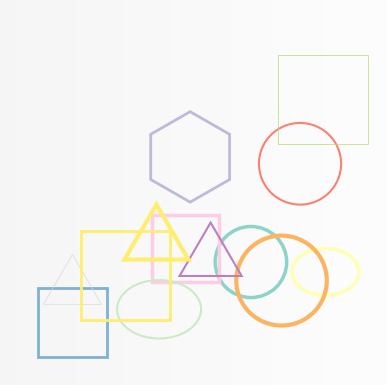[{"shape": "circle", "thickness": 2.5, "radius": 0.46, "center": [0.648, 0.319]}, {"shape": "oval", "thickness": 2.5, "radius": 0.43, "center": [0.84, 0.294]}, {"shape": "hexagon", "thickness": 2, "radius": 0.59, "center": [0.491, 0.592]}, {"shape": "circle", "thickness": 1.5, "radius": 0.53, "center": [0.774, 0.575]}, {"shape": "square", "thickness": 2, "radius": 0.44, "center": [0.186, 0.162]}, {"shape": "circle", "thickness": 3, "radius": 0.58, "center": [0.727, 0.271]}, {"shape": "square", "thickness": 0.5, "radius": 0.58, "center": [0.834, 0.741]}, {"shape": "square", "thickness": 2.5, "radius": 0.44, "center": [0.479, 0.355]}, {"shape": "triangle", "thickness": 0.5, "radius": 0.43, "center": [0.187, 0.253]}, {"shape": "triangle", "thickness": 1.5, "radius": 0.46, "center": [0.544, 0.329]}, {"shape": "oval", "thickness": 1.5, "radius": 0.54, "center": [0.411, 0.197]}, {"shape": "triangle", "thickness": 3, "radius": 0.48, "center": [0.404, 0.373]}, {"shape": "square", "thickness": 2, "radius": 0.58, "center": [0.324, 0.285]}]